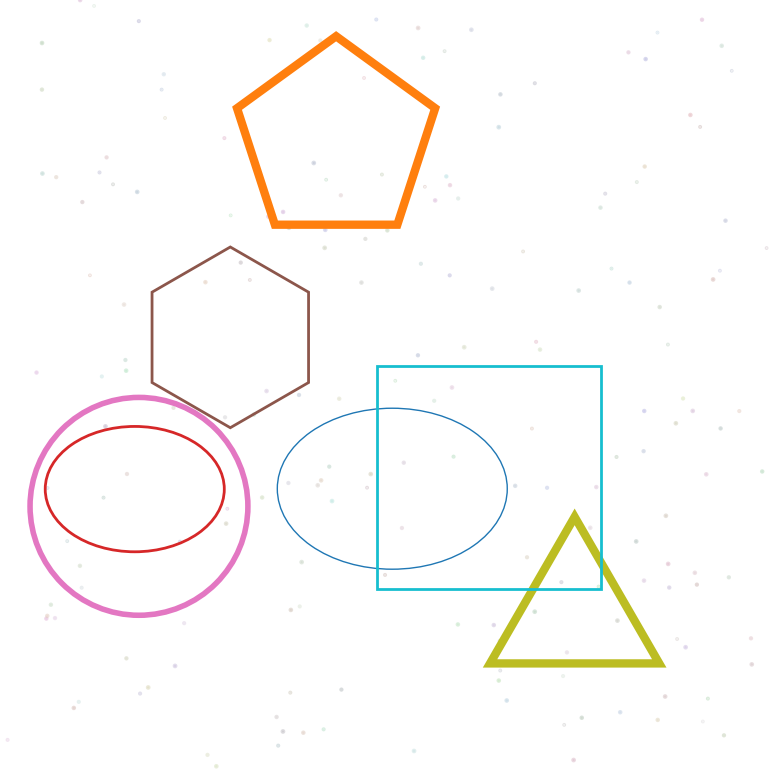[{"shape": "oval", "thickness": 0.5, "radius": 0.75, "center": [0.509, 0.365]}, {"shape": "pentagon", "thickness": 3, "radius": 0.68, "center": [0.437, 0.818]}, {"shape": "oval", "thickness": 1, "radius": 0.58, "center": [0.175, 0.365]}, {"shape": "hexagon", "thickness": 1, "radius": 0.59, "center": [0.299, 0.562]}, {"shape": "circle", "thickness": 2, "radius": 0.71, "center": [0.18, 0.342]}, {"shape": "triangle", "thickness": 3, "radius": 0.63, "center": [0.746, 0.202]}, {"shape": "square", "thickness": 1, "radius": 0.73, "center": [0.635, 0.38]}]